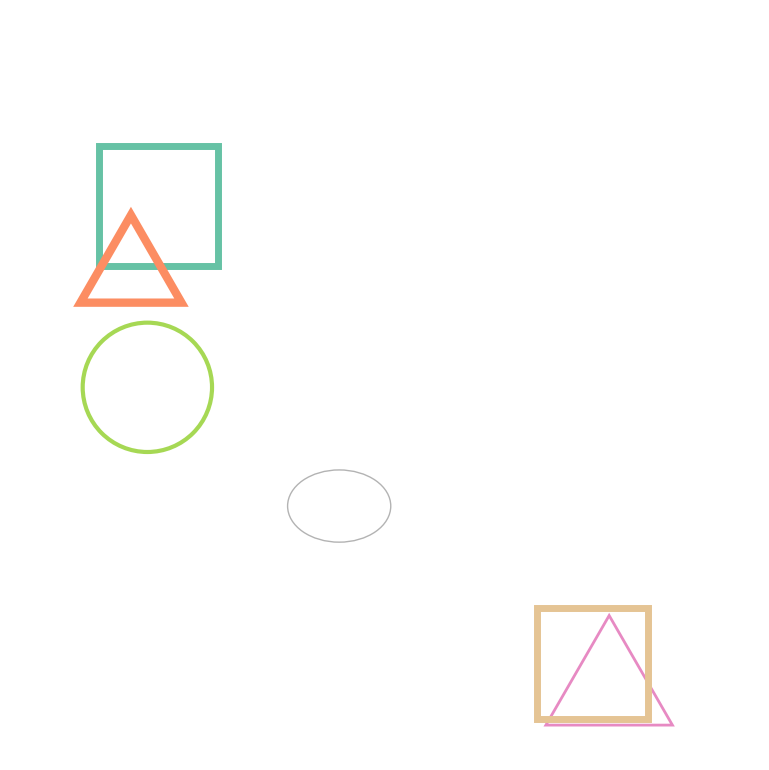[{"shape": "square", "thickness": 2.5, "radius": 0.39, "center": [0.206, 0.732]}, {"shape": "triangle", "thickness": 3, "radius": 0.38, "center": [0.17, 0.645]}, {"shape": "triangle", "thickness": 1, "radius": 0.47, "center": [0.791, 0.106]}, {"shape": "circle", "thickness": 1.5, "radius": 0.42, "center": [0.191, 0.497]}, {"shape": "square", "thickness": 2.5, "radius": 0.36, "center": [0.77, 0.138]}, {"shape": "oval", "thickness": 0.5, "radius": 0.33, "center": [0.44, 0.343]}]